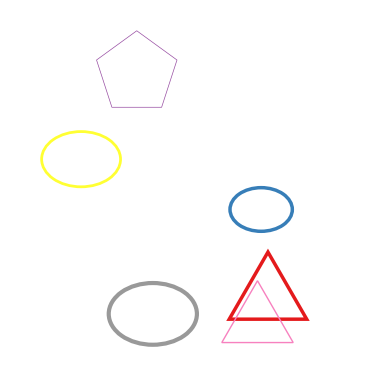[{"shape": "triangle", "thickness": 2.5, "radius": 0.58, "center": [0.696, 0.229]}, {"shape": "oval", "thickness": 2.5, "radius": 0.4, "center": [0.678, 0.456]}, {"shape": "pentagon", "thickness": 0.5, "radius": 0.55, "center": [0.355, 0.81]}, {"shape": "oval", "thickness": 2, "radius": 0.51, "center": [0.211, 0.587]}, {"shape": "triangle", "thickness": 1, "radius": 0.54, "center": [0.669, 0.164]}, {"shape": "oval", "thickness": 3, "radius": 0.57, "center": [0.397, 0.185]}]